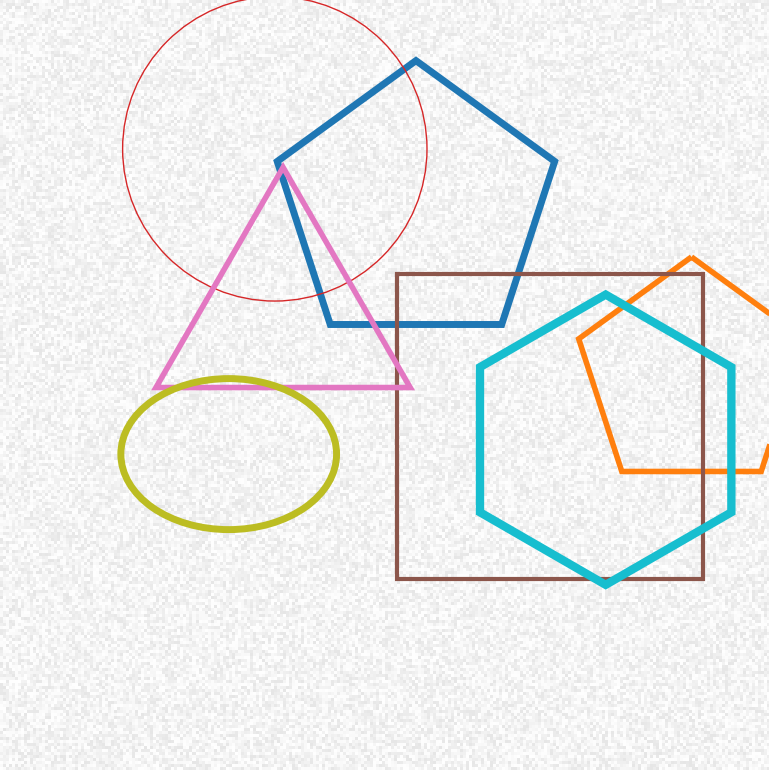[{"shape": "pentagon", "thickness": 2.5, "radius": 0.95, "center": [0.54, 0.732]}, {"shape": "pentagon", "thickness": 2, "radius": 0.77, "center": [0.898, 0.512]}, {"shape": "circle", "thickness": 0.5, "radius": 0.99, "center": [0.357, 0.807]}, {"shape": "square", "thickness": 1.5, "radius": 0.99, "center": [0.714, 0.446]}, {"shape": "triangle", "thickness": 2, "radius": 0.95, "center": [0.368, 0.592]}, {"shape": "oval", "thickness": 2.5, "radius": 0.7, "center": [0.297, 0.41]}, {"shape": "hexagon", "thickness": 3, "radius": 0.94, "center": [0.787, 0.429]}]